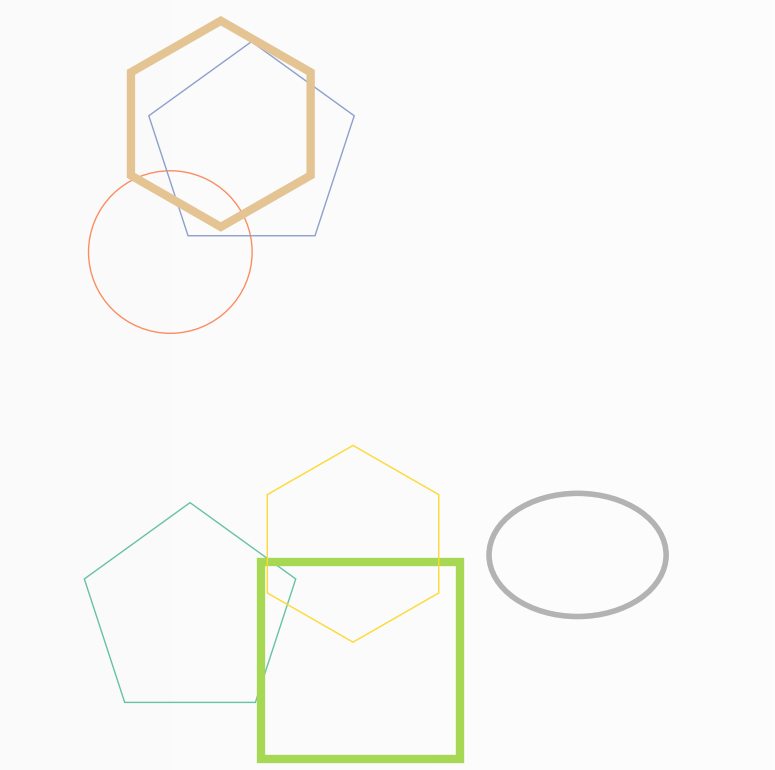[{"shape": "pentagon", "thickness": 0.5, "radius": 0.72, "center": [0.245, 0.204]}, {"shape": "circle", "thickness": 0.5, "radius": 0.53, "center": [0.22, 0.673]}, {"shape": "pentagon", "thickness": 0.5, "radius": 0.7, "center": [0.325, 0.807]}, {"shape": "square", "thickness": 3, "radius": 0.64, "center": [0.465, 0.142]}, {"shape": "hexagon", "thickness": 0.5, "radius": 0.64, "center": [0.456, 0.294]}, {"shape": "hexagon", "thickness": 3, "radius": 0.67, "center": [0.285, 0.839]}, {"shape": "oval", "thickness": 2, "radius": 0.57, "center": [0.745, 0.279]}]